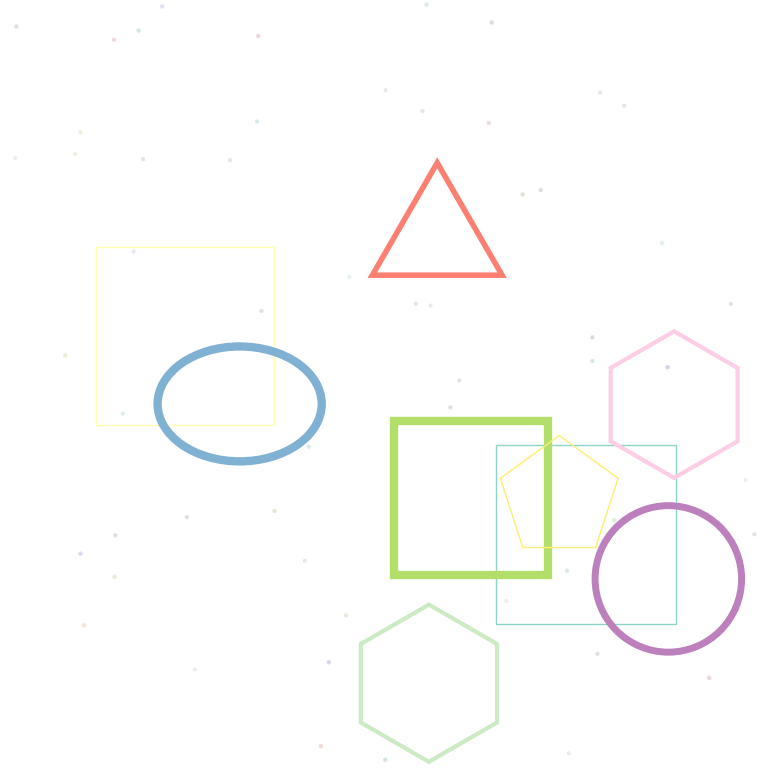[{"shape": "square", "thickness": 0.5, "radius": 0.58, "center": [0.761, 0.306]}, {"shape": "square", "thickness": 0.5, "radius": 0.58, "center": [0.24, 0.563]}, {"shape": "triangle", "thickness": 2, "radius": 0.49, "center": [0.568, 0.691]}, {"shape": "oval", "thickness": 3, "radius": 0.53, "center": [0.311, 0.475]}, {"shape": "square", "thickness": 3, "radius": 0.5, "center": [0.612, 0.353]}, {"shape": "hexagon", "thickness": 1.5, "radius": 0.48, "center": [0.875, 0.475]}, {"shape": "circle", "thickness": 2.5, "radius": 0.48, "center": [0.868, 0.248]}, {"shape": "hexagon", "thickness": 1.5, "radius": 0.51, "center": [0.557, 0.113]}, {"shape": "pentagon", "thickness": 0.5, "radius": 0.4, "center": [0.726, 0.354]}]